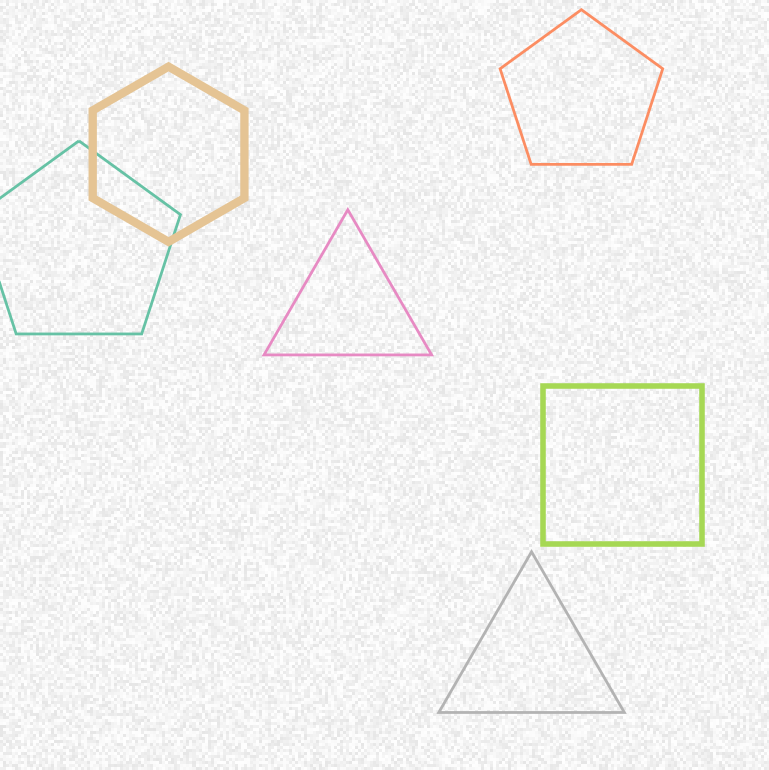[{"shape": "pentagon", "thickness": 1, "radius": 0.69, "center": [0.103, 0.678]}, {"shape": "pentagon", "thickness": 1, "radius": 0.56, "center": [0.755, 0.876]}, {"shape": "triangle", "thickness": 1, "radius": 0.63, "center": [0.452, 0.602]}, {"shape": "square", "thickness": 2, "radius": 0.52, "center": [0.809, 0.396]}, {"shape": "hexagon", "thickness": 3, "radius": 0.57, "center": [0.219, 0.8]}, {"shape": "triangle", "thickness": 1, "radius": 0.7, "center": [0.69, 0.144]}]